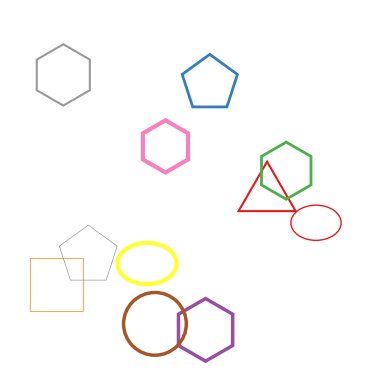[{"shape": "oval", "thickness": 1, "radius": 0.33, "center": [0.821, 0.421]}, {"shape": "triangle", "thickness": 1.5, "radius": 0.43, "center": [0.694, 0.494]}, {"shape": "pentagon", "thickness": 2, "radius": 0.38, "center": [0.545, 0.783]}, {"shape": "hexagon", "thickness": 2, "radius": 0.37, "center": [0.743, 0.557]}, {"shape": "hexagon", "thickness": 2.5, "radius": 0.41, "center": [0.534, 0.143]}, {"shape": "square", "thickness": 0.5, "radius": 0.34, "center": [0.148, 0.261]}, {"shape": "oval", "thickness": 3, "radius": 0.38, "center": [0.382, 0.316]}, {"shape": "circle", "thickness": 2.5, "radius": 0.41, "center": [0.402, 0.159]}, {"shape": "hexagon", "thickness": 3, "radius": 0.34, "center": [0.43, 0.62]}, {"shape": "pentagon", "thickness": 0.5, "radius": 0.39, "center": [0.229, 0.336]}, {"shape": "hexagon", "thickness": 1.5, "radius": 0.4, "center": [0.164, 0.805]}]